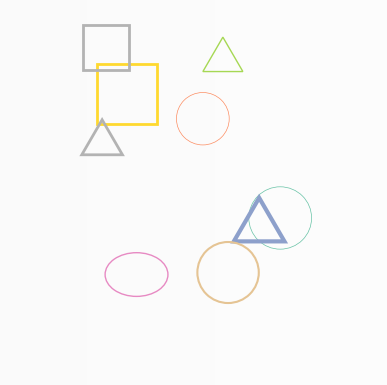[{"shape": "circle", "thickness": 0.5, "radius": 0.4, "center": [0.723, 0.434]}, {"shape": "circle", "thickness": 0.5, "radius": 0.34, "center": [0.523, 0.692]}, {"shape": "triangle", "thickness": 3, "radius": 0.38, "center": [0.669, 0.411]}, {"shape": "oval", "thickness": 1, "radius": 0.41, "center": [0.352, 0.287]}, {"shape": "triangle", "thickness": 1, "radius": 0.3, "center": [0.575, 0.844]}, {"shape": "square", "thickness": 2, "radius": 0.39, "center": [0.327, 0.755]}, {"shape": "circle", "thickness": 1.5, "radius": 0.4, "center": [0.589, 0.292]}, {"shape": "triangle", "thickness": 2, "radius": 0.3, "center": [0.264, 0.628]}, {"shape": "square", "thickness": 2, "radius": 0.3, "center": [0.273, 0.877]}]